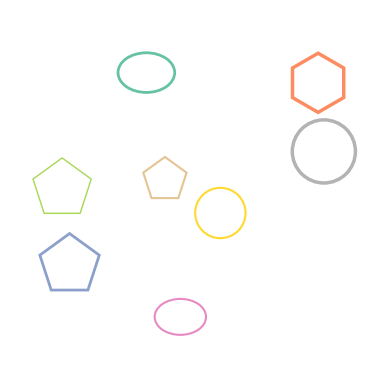[{"shape": "oval", "thickness": 2, "radius": 0.37, "center": [0.38, 0.811]}, {"shape": "hexagon", "thickness": 2.5, "radius": 0.38, "center": [0.826, 0.785]}, {"shape": "pentagon", "thickness": 2, "radius": 0.41, "center": [0.181, 0.312]}, {"shape": "oval", "thickness": 1.5, "radius": 0.33, "center": [0.468, 0.177]}, {"shape": "pentagon", "thickness": 1, "radius": 0.4, "center": [0.161, 0.51]}, {"shape": "circle", "thickness": 1.5, "radius": 0.33, "center": [0.572, 0.447]}, {"shape": "pentagon", "thickness": 1.5, "radius": 0.3, "center": [0.428, 0.533]}, {"shape": "circle", "thickness": 2.5, "radius": 0.41, "center": [0.841, 0.607]}]